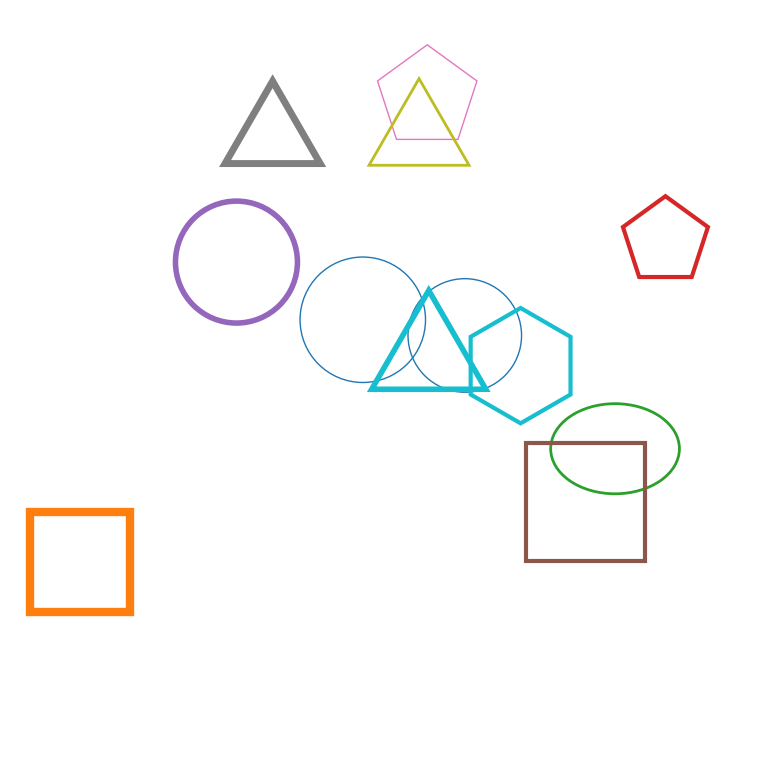[{"shape": "circle", "thickness": 0.5, "radius": 0.41, "center": [0.471, 0.585]}, {"shape": "circle", "thickness": 0.5, "radius": 0.37, "center": [0.604, 0.564]}, {"shape": "square", "thickness": 3, "radius": 0.32, "center": [0.104, 0.27]}, {"shape": "oval", "thickness": 1, "radius": 0.42, "center": [0.799, 0.417]}, {"shape": "pentagon", "thickness": 1.5, "radius": 0.29, "center": [0.864, 0.687]}, {"shape": "circle", "thickness": 2, "radius": 0.4, "center": [0.307, 0.66]}, {"shape": "square", "thickness": 1.5, "radius": 0.38, "center": [0.76, 0.348]}, {"shape": "pentagon", "thickness": 0.5, "radius": 0.34, "center": [0.555, 0.874]}, {"shape": "triangle", "thickness": 2.5, "radius": 0.36, "center": [0.354, 0.823]}, {"shape": "triangle", "thickness": 1, "radius": 0.37, "center": [0.544, 0.823]}, {"shape": "hexagon", "thickness": 1.5, "radius": 0.37, "center": [0.676, 0.525]}, {"shape": "triangle", "thickness": 2, "radius": 0.43, "center": [0.557, 0.537]}]